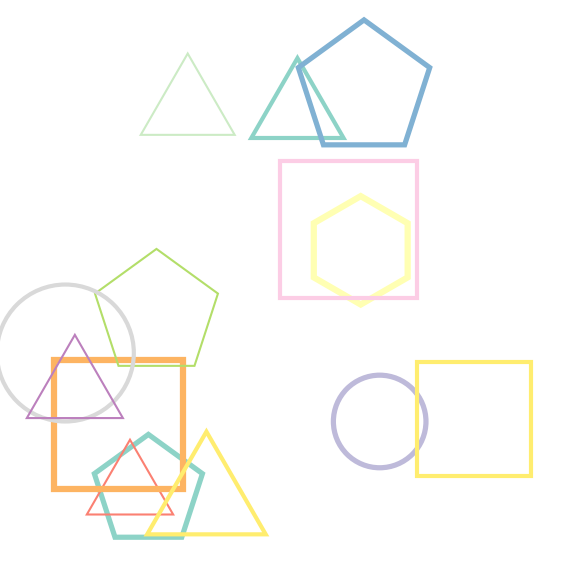[{"shape": "triangle", "thickness": 2, "radius": 0.46, "center": [0.515, 0.806]}, {"shape": "pentagon", "thickness": 2.5, "radius": 0.49, "center": [0.257, 0.148]}, {"shape": "hexagon", "thickness": 3, "radius": 0.47, "center": [0.625, 0.566]}, {"shape": "circle", "thickness": 2.5, "radius": 0.4, "center": [0.657, 0.269]}, {"shape": "triangle", "thickness": 1, "radius": 0.43, "center": [0.225, 0.151]}, {"shape": "pentagon", "thickness": 2.5, "radius": 0.6, "center": [0.63, 0.845]}, {"shape": "square", "thickness": 3, "radius": 0.56, "center": [0.205, 0.264]}, {"shape": "pentagon", "thickness": 1, "radius": 0.56, "center": [0.271, 0.456]}, {"shape": "square", "thickness": 2, "radius": 0.59, "center": [0.604, 0.601]}, {"shape": "circle", "thickness": 2, "radius": 0.59, "center": [0.113, 0.388]}, {"shape": "triangle", "thickness": 1, "radius": 0.48, "center": [0.13, 0.323]}, {"shape": "triangle", "thickness": 1, "radius": 0.47, "center": [0.325, 0.813]}, {"shape": "square", "thickness": 2, "radius": 0.49, "center": [0.821, 0.274]}, {"shape": "triangle", "thickness": 2, "radius": 0.59, "center": [0.357, 0.133]}]